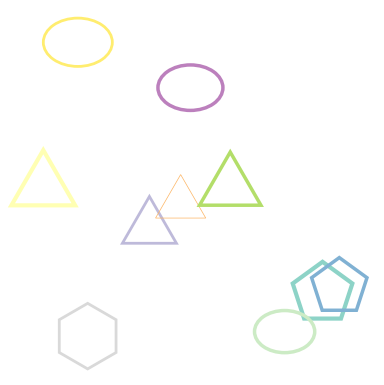[{"shape": "pentagon", "thickness": 3, "radius": 0.41, "center": [0.838, 0.238]}, {"shape": "triangle", "thickness": 3, "radius": 0.48, "center": [0.112, 0.514]}, {"shape": "triangle", "thickness": 2, "radius": 0.41, "center": [0.388, 0.409]}, {"shape": "pentagon", "thickness": 2.5, "radius": 0.38, "center": [0.881, 0.255]}, {"shape": "triangle", "thickness": 0.5, "radius": 0.38, "center": [0.469, 0.471]}, {"shape": "triangle", "thickness": 2.5, "radius": 0.46, "center": [0.598, 0.513]}, {"shape": "hexagon", "thickness": 2, "radius": 0.43, "center": [0.228, 0.127]}, {"shape": "oval", "thickness": 2.5, "radius": 0.42, "center": [0.495, 0.772]}, {"shape": "oval", "thickness": 2.5, "radius": 0.39, "center": [0.739, 0.139]}, {"shape": "oval", "thickness": 2, "radius": 0.45, "center": [0.202, 0.89]}]